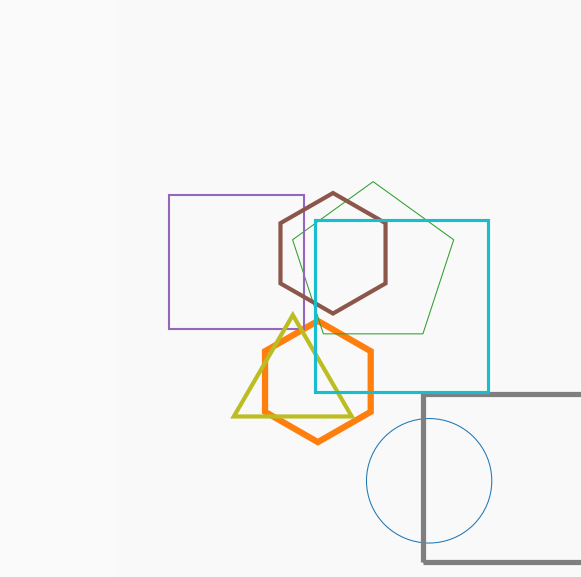[{"shape": "circle", "thickness": 0.5, "radius": 0.54, "center": [0.738, 0.167]}, {"shape": "hexagon", "thickness": 3, "radius": 0.52, "center": [0.547, 0.339]}, {"shape": "pentagon", "thickness": 0.5, "radius": 0.73, "center": [0.642, 0.539]}, {"shape": "square", "thickness": 1, "radius": 0.58, "center": [0.407, 0.545]}, {"shape": "hexagon", "thickness": 2, "radius": 0.52, "center": [0.573, 0.561]}, {"shape": "square", "thickness": 2.5, "radius": 0.72, "center": [0.873, 0.172]}, {"shape": "triangle", "thickness": 2, "radius": 0.59, "center": [0.504, 0.337]}, {"shape": "square", "thickness": 1.5, "radius": 0.75, "center": [0.691, 0.469]}]